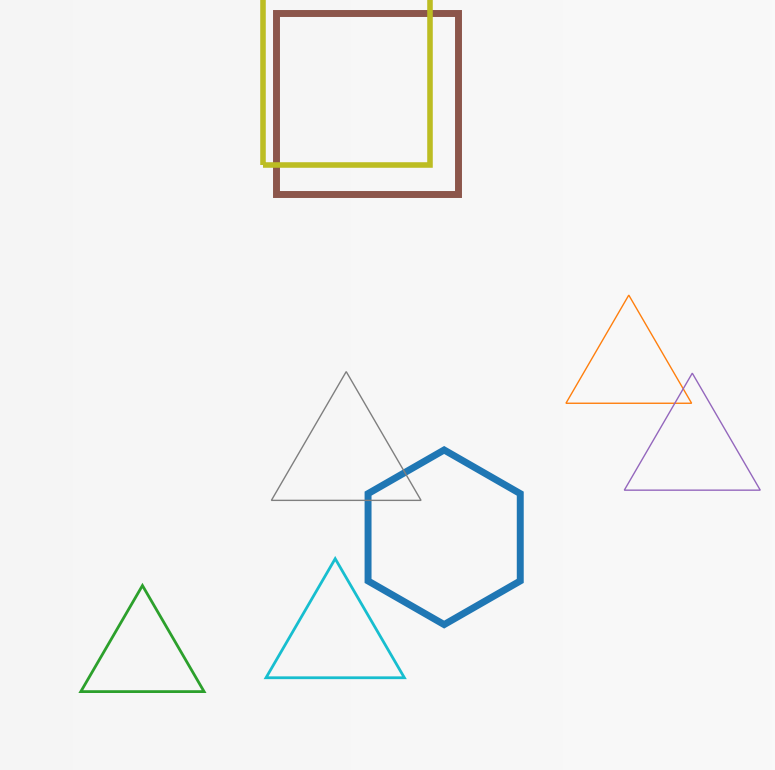[{"shape": "hexagon", "thickness": 2.5, "radius": 0.57, "center": [0.573, 0.302]}, {"shape": "triangle", "thickness": 0.5, "radius": 0.47, "center": [0.811, 0.523]}, {"shape": "triangle", "thickness": 1, "radius": 0.46, "center": [0.184, 0.148]}, {"shape": "triangle", "thickness": 0.5, "radius": 0.51, "center": [0.893, 0.414]}, {"shape": "square", "thickness": 2.5, "radius": 0.59, "center": [0.474, 0.866]}, {"shape": "triangle", "thickness": 0.5, "radius": 0.56, "center": [0.447, 0.406]}, {"shape": "square", "thickness": 2, "radius": 0.54, "center": [0.447, 0.894]}, {"shape": "triangle", "thickness": 1, "radius": 0.52, "center": [0.433, 0.171]}]